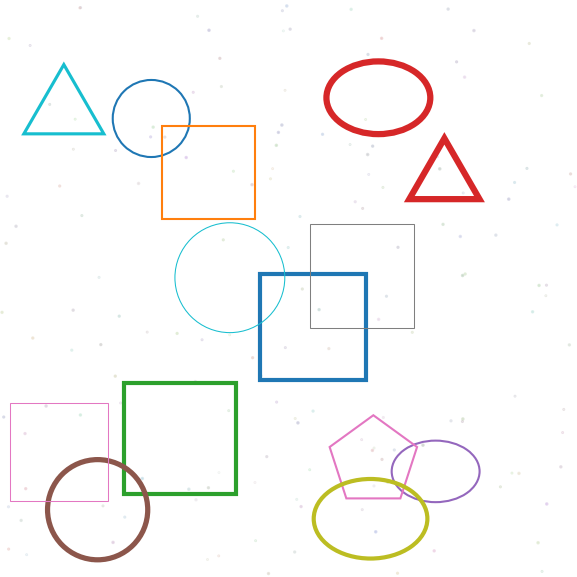[{"shape": "circle", "thickness": 1, "radius": 0.33, "center": [0.262, 0.794]}, {"shape": "square", "thickness": 2, "radius": 0.46, "center": [0.542, 0.433]}, {"shape": "square", "thickness": 1, "radius": 0.4, "center": [0.361, 0.7]}, {"shape": "square", "thickness": 2, "radius": 0.48, "center": [0.312, 0.24]}, {"shape": "triangle", "thickness": 3, "radius": 0.35, "center": [0.769, 0.689]}, {"shape": "oval", "thickness": 3, "radius": 0.45, "center": [0.655, 0.83]}, {"shape": "oval", "thickness": 1, "radius": 0.38, "center": [0.754, 0.183]}, {"shape": "circle", "thickness": 2.5, "radius": 0.43, "center": [0.169, 0.117]}, {"shape": "square", "thickness": 0.5, "radius": 0.42, "center": [0.103, 0.217]}, {"shape": "pentagon", "thickness": 1, "radius": 0.4, "center": [0.646, 0.2]}, {"shape": "square", "thickness": 0.5, "radius": 0.45, "center": [0.627, 0.521]}, {"shape": "oval", "thickness": 2, "radius": 0.49, "center": [0.642, 0.101]}, {"shape": "triangle", "thickness": 1.5, "radius": 0.4, "center": [0.111, 0.807]}, {"shape": "circle", "thickness": 0.5, "radius": 0.48, "center": [0.398, 0.518]}]